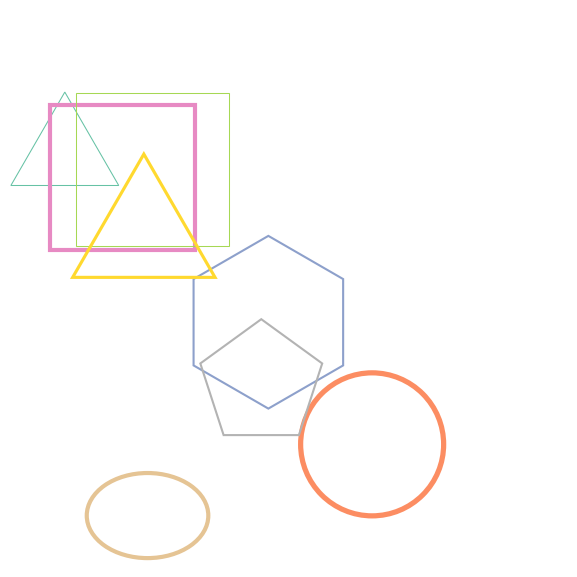[{"shape": "triangle", "thickness": 0.5, "radius": 0.54, "center": [0.112, 0.732]}, {"shape": "circle", "thickness": 2.5, "radius": 0.62, "center": [0.644, 0.23]}, {"shape": "hexagon", "thickness": 1, "radius": 0.75, "center": [0.465, 0.441]}, {"shape": "square", "thickness": 2, "radius": 0.63, "center": [0.212, 0.691]}, {"shape": "square", "thickness": 0.5, "radius": 0.66, "center": [0.264, 0.705]}, {"shape": "triangle", "thickness": 1.5, "radius": 0.71, "center": [0.249, 0.59]}, {"shape": "oval", "thickness": 2, "radius": 0.53, "center": [0.255, 0.106]}, {"shape": "pentagon", "thickness": 1, "radius": 0.55, "center": [0.452, 0.335]}]